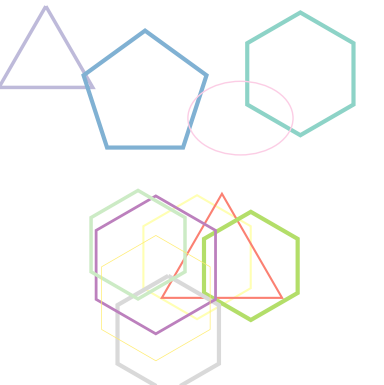[{"shape": "hexagon", "thickness": 3, "radius": 0.8, "center": [0.78, 0.808]}, {"shape": "hexagon", "thickness": 1.5, "radius": 0.8, "center": [0.512, 0.332]}, {"shape": "triangle", "thickness": 2.5, "radius": 0.7, "center": [0.119, 0.843]}, {"shape": "triangle", "thickness": 1.5, "radius": 0.9, "center": [0.576, 0.316]}, {"shape": "pentagon", "thickness": 3, "radius": 0.84, "center": [0.377, 0.753]}, {"shape": "hexagon", "thickness": 3, "radius": 0.7, "center": [0.651, 0.309]}, {"shape": "oval", "thickness": 1, "radius": 0.68, "center": [0.625, 0.693]}, {"shape": "hexagon", "thickness": 3, "radius": 0.76, "center": [0.437, 0.131]}, {"shape": "hexagon", "thickness": 2, "radius": 0.9, "center": [0.405, 0.312]}, {"shape": "hexagon", "thickness": 2.5, "radius": 0.7, "center": [0.359, 0.364]}, {"shape": "hexagon", "thickness": 0.5, "radius": 0.81, "center": [0.405, 0.226]}]